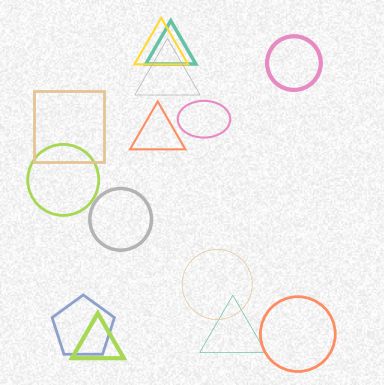[{"shape": "triangle", "thickness": 0.5, "radius": 0.5, "center": [0.605, 0.134]}, {"shape": "triangle", "thickness": 2.5, "radius": 0.37, "center": [0.444, 0.871]}, {"shape": "circle", "thickness": 2, "radius": 0.49, "center": [0.774, 0.132]}, {"shape": "triangle", "thickness": 1.5, "radius": 0.41, "center": [0.41, 0.654]}, {"shape": "pentagon", "thickness": 2, "radius": 0.43, "center": [0.216, 0.149]}, {"shape": "circle", "thickness": 3, "radius": 0.35, "center": [0.763, 0.836]}, {"shape": "oval", "thickness": 1.5, "radius": 0.34, "center": [0.53, 0.69]}, {"shape": "triangle", "thickness": 3, "radius": 0.39, "center": [0.254, 0.109]}, {"shape": "circle", "thickness": 2, "radius": 0.46, "center": [0.164, 0.533]}, {"shape": "triangle", "thickness": 1.5, "radius": 0.4, "center": [0.419, 0.873]}, {"shape": "circle", "thickness": 0.5, "radius": 0.46, "center": [0.564, 0.261]}, {"shape": "square", "thickness": 2, "radius": 0.46, "center": [0.179, 0.672]}, {"shape": "triangle", "thickness": 0.5, "radius": 0.49, "center": [0.435, 0.802]}, {"shape": "circle", "thickness": 2.5, "radius": 0.4, "center": [0.313, 0.43]}]